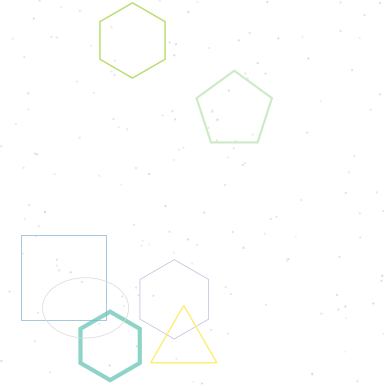[{"shape": "hexagon", "thickness": 3, "radius": 0.44, "center": [0.286, 0.102]}, {"shape": "hexagon", "thickness": 0.5, "radius": 0.52, "center": [0.453, 0.223]}, {"shape": "square", "thickness": 0.5, "radius": 0.55, "center": [0.164, 0.279]}, {"shape": "hexagon", "thickness": 1, "radius": 0.49, "center": [0.344, 0.895]}, {"shape": "oval", "thickness": 0.5, "radius": 0.56, "center": [0.222, 0.2]}, {"shape": "pentagon", "thickness": 1.5, "radius": 0.51, "center": [0.608, 0.713]}, {"shape": "triangle", "thickness": 1, "radius": 0.5, "center": [0.477, 0.107]}]